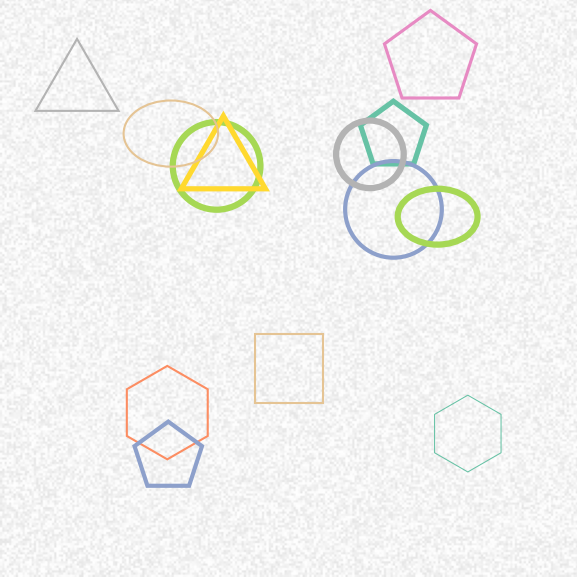[{"shape": "pentagon", "thickness": 2.5, "radius": 0.3, "center": [0.681, 0.764]}, {"shape": "hexagon", "thickness": 0.5, "radius": 0.33, "center": [0.81, 0.248]}, {"shape": "hexagon", "thickness": 1, "radius": 0.4, "center": [0.29, 0.285]}, {"shape": "circle", "thickness": 2, "radius": 0.42, "center": [0.681, 0.637]}, {"shape": "pentagon", "thickness": 2, "radius": 0.31, "center": [0.291, 0.208]}, {"shape": "pentagon", "thickness": 1.5, "radius": 0.42, "center": [0.745, 0.897]}, {"shape": "oval", "thickness": 3, "radius": 0.35, "center": [0.758, 0.624]}, {"shape": "circle", "thickness": 3, "radius": 0.38, "center": [0.375, 0.712]}, {"shape": "triangle", "thickness": 2.5, "radius": 0.42, "center": [0.387, 0.714]}, {"shape": "oval", "thickness": 1, "radius": 0.41, "center": [0.296, 0.768]}, {"shape": "square", "thickness": 1, "radius": 0.3, "center": [0.5, 0.361]}, {"shape": "circle", "thickness": 3, "radius": 0.29, "center": [0.641, 0.732]}, {"shape": "triangle", "thickness": 1, "radius": 0.42, "center": [0.133, 0.849]}]